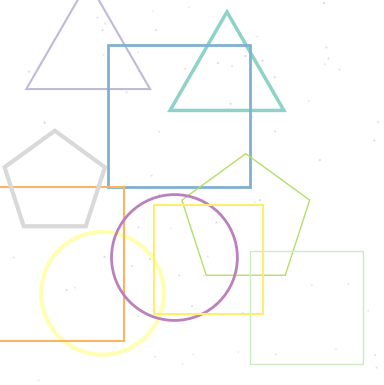[{"shape": "triangle", "thickness": 2.5, "radius": 0.85, "center": [0.589, 0.798]}, {"shape": "circle", "thickness": 3, "radius": 0.8, "center": [0.266, 0.238]}, {"shape": "triangle", "thickness": 1.5, "radius": 0.93, "center": [0.229, 0.862]}, {"shape": "square", "thickness": 2, "radius": 0.92, "center": [0.464, 0.699]}, {"shape": "square", "thickness": 1.5, "radius": 1.0, "center": [0.122, 0.314]}, {"shape": "pentagon", "thickness": 1, "radius": 0.87, "center": [0.638, 0.426]}, {"shape": "pentagon", "thickness": 3, "radius": 0.69, "center": [0.142, 0.523]}, {"shape": "circle", "thickness": 2, "radius": 0.82, "center": [0.453, 0.331]}, {"shape": "square", "thickness": 1, "radius": 0.73, "center": [0.796, 0.201]}, {"shape": "square", "thickness": 1.5, "radius": 0.71, "center": [0.541, 0.326]}]